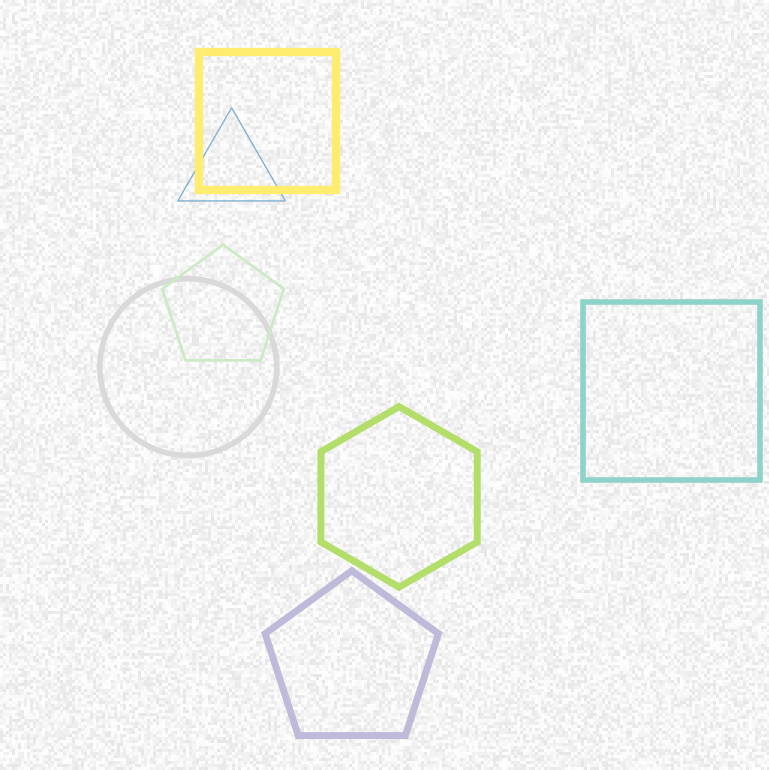[{"shape": "square", "thickness": 2, "radius": 0.58, "center": [0.872, 0.493]}, {"shape": "pentagon", "thickness": 2.5, "radius": 0.59, "center": [0.457, 0.14]}, {"shape": "triangle", "thickness": 0.5, "radius": 0.4, "center": [0.301, 0.779]}, {"shape": "hexagon", "thickness": 2.5, "radius": 0.59, "center": [0.518, 0.355]}, {"shape": "circle", "thickness": 2, "radius": 0.57, "center": [0.244, 0.523]}, {"shape": "pentagon", "thickness": 1, "radius": 0.42, "center": [0.29, 0.599]}, {"shape": "square", "thickness": 3, "radius": 0.45, "center": [0.347, 0.843]}]